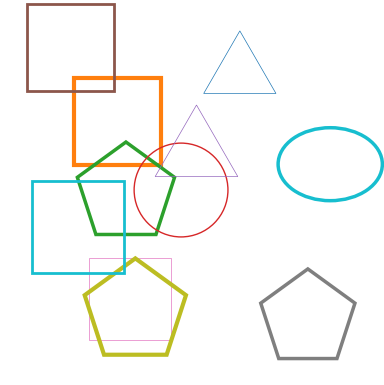[{"shape": "triangle", "thickness": 0.5, "radius": 0.54, "center": [0.623, 0.811]}, {"shape": "square", "thickness": 3, "radius": 0.56, "center": [0.304, 0.683]}, {"shape": "pentagon", "thickness": 2.5, "radius": 0.66, "center": [0.327, 0.498]}, {"shape": "circle", "thickness": 1, "radius": 0.61, "center": [0.47, 0.506]}, {"shape": "triangle", "thickness": 0.5, "radius": 0.62, "center": [0.51, 0.603]}, {"shape": "square", "thickness": 2, "radius": 0.56, "center": [0.183, 0.878]}, {"shape": "square", "thickness": 0.5, "radius": 0.53, "center": [0.337, 0.223]}, {"shape": "pentagon", "thickness": 2.5, "radius": 0.64, "center": [0.8, 0.173]}, {"shape": "pentagon", "thickness": 3, "radius": 0.69, "center": [0.351, 0.191]}, {"shape": "square", "thickness": 2, "radius": 0.6, "center": [0.202, 0.41]}, {"shape": "oval", "thickness": 2.5, "radius": 0.68, "center": [0.858, 0.574]}]